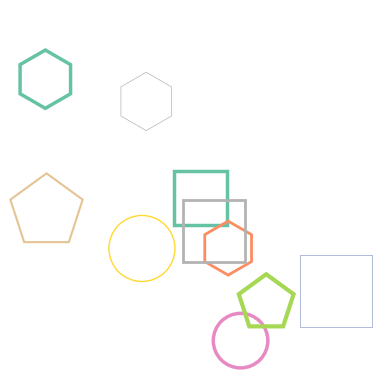[{"shape": "square", "thickness": 2.5, "radius": 0.35, "center": [0.521, 0.486]}, {"shape": "hexagon", "thickness": 2.5, "radius": 0.38, "center": [0.118, 0.794]}, {"shape": "hexagon", "thickness": 2, "radius": 0.35, "center": [0.593, 0.356]}, {"shape": "square", "thickness": 0.5, "radius": 0.47, "center": [0.873, 0.244]}, {"shape": "circle", "thickness": 2.5, "radius": 0.35, "center": [0.625, 0.115]}, {"shape": "pentagon", "thickness": 3, "radius": 0.37, "center": [0.691, 0.213]}, {"shape": "circle", "thickness": 1, "radius": 0.43, "center": [0.369, 0.355]}, {"shape": "pentagon", "thickness": 1.5, "radius": 0.49, "center": [0.121, 0.451]}, {"shape": "hexagon", "thickness": 0.5, "radius": 0.38, "center": [0.38, 0.737]}, {"shape": "square", "thickness": 2, "radius": 0.4, "center": [0.556, 0.4]}]